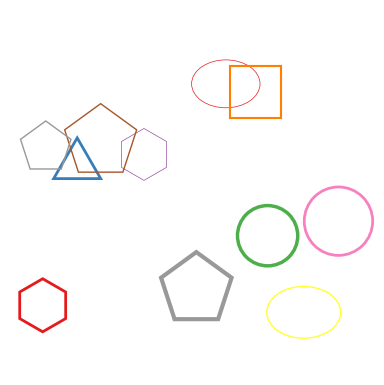[{"shape": "hexagon", "thickness": 2, "radius": 0.34, "center": [0.111, 0.207]}, {"shape": "oval", "thickness": 0.5, "radius": 0.44, "center": [0.587, 0.782]}, {"shape": "triangle", "thickness": 2, "radius": 0.35, "center": [0.201, 0.571]}, {"shape": "circle", "thickness": 2.5, "radius": 0.39, "center": [0.695, 0.388]}, {"shape": "hexagon", "thickness": 0.5, "radius": 0.34, "center": [0.374, 0.599]}, {"shape": "square", "thickness": 1.5, "radius": 0.33, "center": [0.663, 0.762]}, {"shape": "oval", "thickness": 1, "radius": 0.48, "center": [0.789, 0.189]}, {"shape": "pentagon", "thickness": 1, "radius": 0.49, "center": [0.261, 0.632]}, {"shape": "circle", "thickness": 2, "radius": 0.44, "center": [0.879, 0.426]}, {"shape": "pentagon", "thickness": 3, "radius": 0.48, "center": [0.51, 0.249]}, {"shape": "pentagon", "thickness": 1, "radius": 0.34, "center": [0.119, 0.617]}]